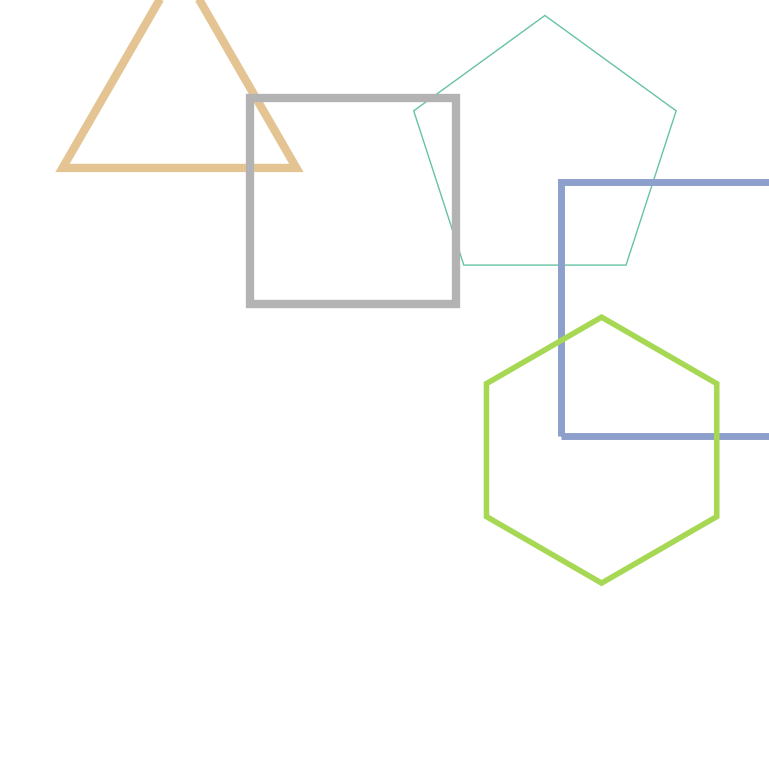[{"shape": "pentagon", "thickness": 0.5, "radius": 0.9, "center": [0.708, 0.801]}, {"shape": "square", "thickness": 2.5, "radius": 0.83, "center": [0.893, 0.598]}, {"shape": "hexagon", "thickness": 2, "radius": 0.86, "center": [0.781, 0.415]}, {"shape": "triangle", "thickness": 3, "radius": 0.88, "center": [0.233, 0.87]}, {"shape": "square", "thickness": 3, "radius": 0.67, "center": [0.459, 0.739]}]